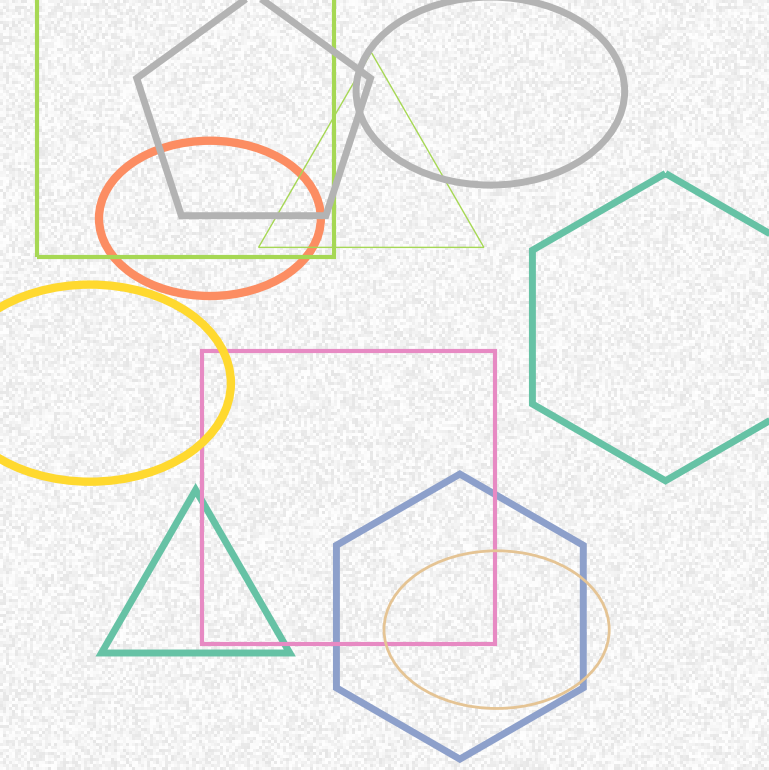[{"shape": "triangle", "thickness": 2.5, "radius": 0.71, "center": [0.254, 0.223]}, {"shape": "hexagon", "thickness": 2.5, "radius": 1.0, "center": [0.864, 0.575]}, {"shape": "oval", "thickness": 3, "radius": 0.72, "center": [0.273, 0.716]}, {"shape": "hexagon", "thickness": 2.5, "radius": 0.93, "center": [0.597, 0.199]}, {"shape": "square", "thickness": 1.5, "radius": 0.95, "center": [0.453, 0.354]}, {"shape": "triangle", "thickness": 0.5, "radius": 0.84, "center": [0.482, 0.763]}, {"shape": "square", "thickness": 1.5, "radius": 0.96, "center": [0.241, 0.859]}, {"shape": "oval", "thickness": 3, "radius": 0.91, "center": [0.117, 0.502]}, {"shape": "oval", "thickness": 1, "radius": 0.73, "center": [0.645, 0.182]}, {"shape": "pentagon", "thickness": 2.5, "radius": 0.8, "center": [0.329, 0.849]}, {"shape": "oval", "thickness": 2.5, "radius": 0.87, "center": [0.637, 0.882]}]